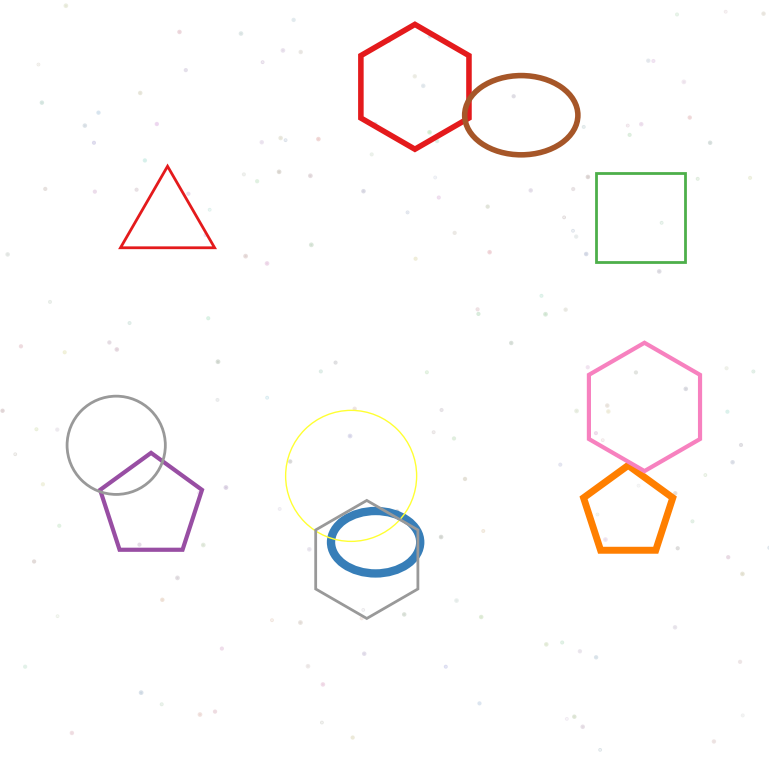[{"shape": "hexagon", "thickness": 2, "radius": 0.41, "center": [0.539, 0.887]}, {"shape": "triangle", "thickness": 1, "radius": 0.35, "center": [0.218, 0.714]}, {"shape": "oval", "thickness": 3, "radius": 0.29, "center": [0.488, 0.296]}, {"shape": "square", "thickness": 1, "radius": 0.29, "center": [0.832, 0.718]}, {"shape": "pentagon", "thickness": 1.5, "radius": 0.35, "center": [0.196, 0.342]}, {"shape": "pentagon", "thickness": 2.5, "radius": 0.3, "center": [0.816, 0.335]}, {"shape": "circle", "thickness": 0.5, "radius": 0.43, "center": [0.456, 0.382]}, {"shape": "oval", "thickness": 2, "radius": 0.37, "center": [0.677, 0.85]}, {"shape": "hexagon", "thickness": 1.5, "radius": 0.42, "center": [0.837, 0.472]}, {"shape": "circle", "thickness": 1, "radius": 0.32, "center": [0.151, 0.422]}, {"shape": "hexagon", "thickness": 1, "radius": 0.38, "center": [0.476, 0.273]}]